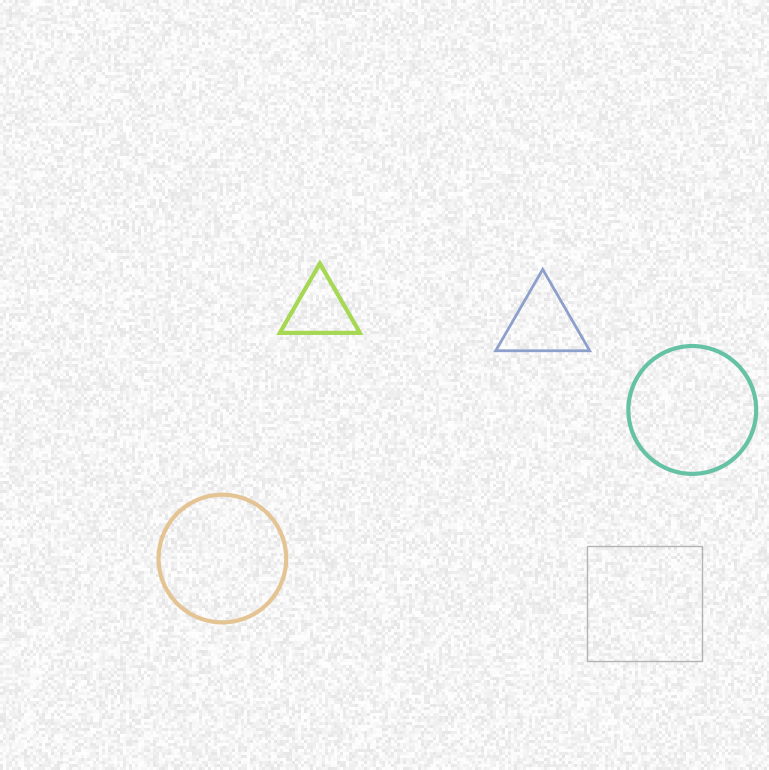[{"shape": "circle", "thickness": 1.5, "radius": 0.42, "center": [0.899, 0.468]}, {"shape": "triangle", "thickness": 1, "radius": 0.35, "center": [0.705, 0.58]}, {"shape": "triangle", "thickness": 1.5, "radius": 0.3, "center": [0.415, 0.598]}, {"shape": "circle", "thickness": 1.5, "radius": 0.41, "center": [0.289, 0.275]}, {"shape": "square", "thickness": 0.5, "radius": 0.37, "center": [0.837, 0.216]}]